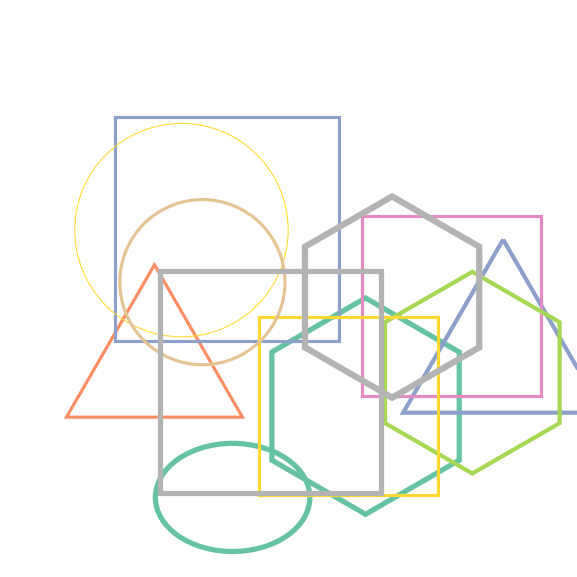[{"shape": "hexagon", "thickness": 2.5, "radius": 0.94, "center": [0.633, 0.296]}, {"shape": "oval", "thickness": 2.5, "radius": 0.67, "center": [0.403, 0.138]}, {"shape": "triangle", "thickness": 1.5, "radius": 0.88, "center": [0.267, 0.365]}, {"shape": "square", "thickness": 1.5, "radius": 0.97, "center": [0.393, 0.602]}, {"shape": "triangle", "thickness": 2, "radius": 1.0, "center": [0.871, 0.384]}, {"shape": "square", "thickness": 1.5, "radius": 0.78, "center": [0.781, 0.469]}, {"shape": "hexagon", "thickness": 2, "radius": 0.87, "center": [0.818, 0.354]}, {"shape": "circle", "thickness": 0.5, "radius": 0.92, "center": [0.314, 0.601]}, {"shape": "square", "thickness": 1.5, "radius": 0.77, "center": [0.603, 0.296]}, {"shape": "circle", "thickness": 1.5, "radius": 0.72, "center": [0.35, 0.511]}, {"shape": "square", "thickness": 2.5, "radius": 0.96, "center": [0.468, 0.337]}, {"shape": "hexagon", "thickness": 3, "radius": 0.87, "center": [0.679, 0.485]}]